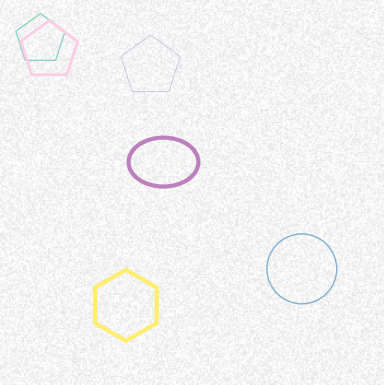[{"shape": "pentagon", "thickness": 1, "radius": 0.34, "center": [0.105, 0.898]}, {"shape": "pentagon", "thickness": 0.5, "radius": 0.41, "center": [0.391, 0.828]}, {"shape": "circle", "thickness": 1, "radius": 0.45, "center": [0.784, 0.302]}, {"shape": "pentagon", "thickness": 2, "radius": 0.39, "center": [0.128, 0.869]}, {"shape": "oval", "thickness": 3, "radius": 0.45, "center": [0.425, 0.579]}, {"shape": "hexagon", "thickness": 3, "radius": 0.46, "center": [0.327, 0.207]}]